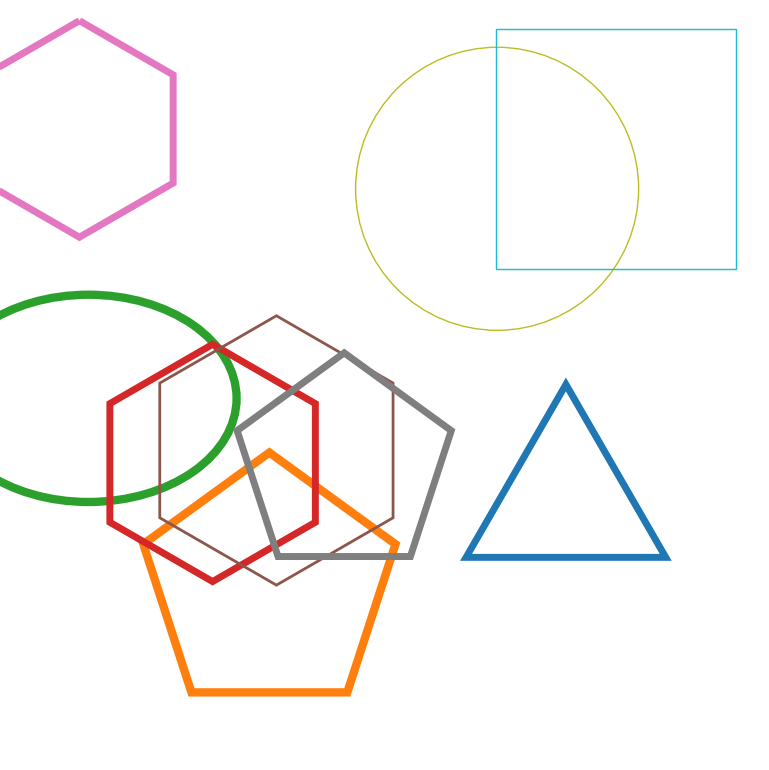[{"shape": "triangle", "thickness": 2.5, "radius": 0.75, "center": [0.735, 0.351]}, {"shape": "pentagon", "thickness": 3, "radius": 0.86, "center": [0.35, 0.24]}, {"shape": "oval", "thickness": 3, "radius": 0.96, "center": [0.115, 0.483]}, {"shape": "hexagon", "thickness": 2.5, "radius": 0.77, "center": [0.276, 0.399]}, {"shape": "hexagon", "thickness": 1, "radius": 0.87, "center": [0.359, 0.415]}, {"shape": "hexagon", "thickness": 2.5, "radius": 0.7, "center": [0.103, 0.833]}, {"shape": "pentagon", "thickness": 2.5, "radius": 0.73, "center": [0.447, 0.396]}, {"shape": "circle", "thickness": 0.5, "radius": 0.92, "center": [0.646, 0.755]}, {"shape": "square", "thickness": 0.5, "radius": 0.78, "center": [0.8, 0.806]}]